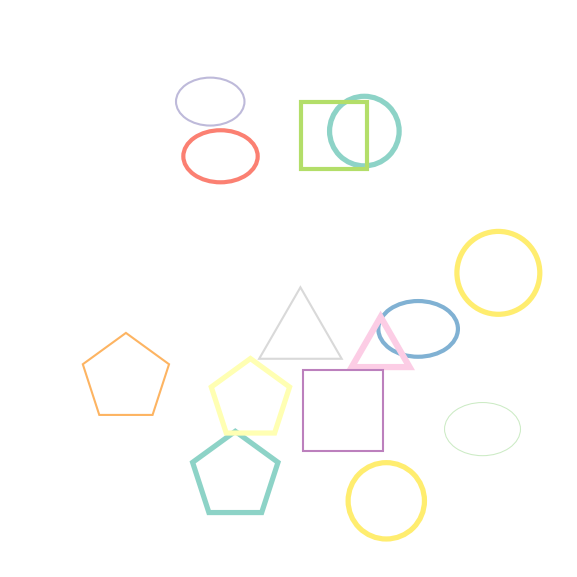[{"shape": "pentagon", "thickness": 2.5, "radius": 0.39, "center": [0.407, 0.175]}, {"shape": "circle", "thickness": 2.5, "radius": 0.3, "center": [0.631, 0.772]}, {"shape": "pentagon", "thickness": 2.5, "radius": 0.36, "center": [0.434, 0.307]}, {"shape": "oval", "thickness": 1, "radius": 0.3, "center": [0.364, 0.823]}, {"shape": "oval", "thickness": 2, "radius": 0.32, "center": [0.382, 0.729]}, {"shape": "oval", "thickness": 2, "radius": 0.34, "center": [0.724, 0.43]}, {"shape": "pentagon", "thickness": 1, "radius": 0.39, "center": [0.218, 0.344]}, {"shape": "square", "thickness": 2, "radius": 0.29, "center": [0.578, 0.764]}, {"shape": "triangle", "thickness": 3, "radius": 0.29, "center": [0.659, 0.392]}, {"shape": "triangle", "thickness": 1, "radius": 0.41, "center": [0.52, 0.419]}, {"shape": "square", "thickness": 1, "radius": 0.35, "center": [0.593, 0.289]}, {"shape": "oval", "thickness": 0.5, "radius": 0.33, "center": [0.836, 0.256]}, {"shape": "circle", "thickness": 2.5, "radius": 0.36, "center": [0.863, 0.527]}, {"shape": "circle", "thickness": 2.5, "radius": 0.33, "center": [0.669, 0.132]}]